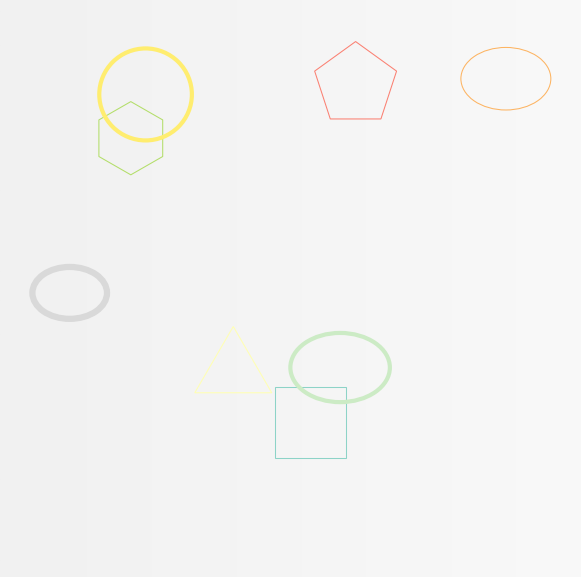[{"shape": "square", "thickness": 0.5, "radius": 0.31, "center": [0.534, 0.267]}, {"shape": "triangle", "thickness": 0.5, "radius": 0.38, "center": [0.401, 0.357]}, {"shape": "pentagon", "thickness": 0.5, "radius": 0.37, "center": [0.612, 0.853]}, {"shape": "oval", "thickness": 0.5, "radius": 0.39, "center": [0.87, 0.863]}, {"shape": "hexagon", "thickness": 0.5, "radius": 0.32, "center": [0.225, 0.76]}, {"shape": "oval", "thickness": 3, "radius": 0.32, "center": [0.12, 0.492]}, {"shape": "oval", "thickness": 2, "radius": 0.43, "center": [0.585, 0.363]}, {"shape": "circle", "thickness": 2, "radius": 0.4, "center": [0.25, 0.836]}]